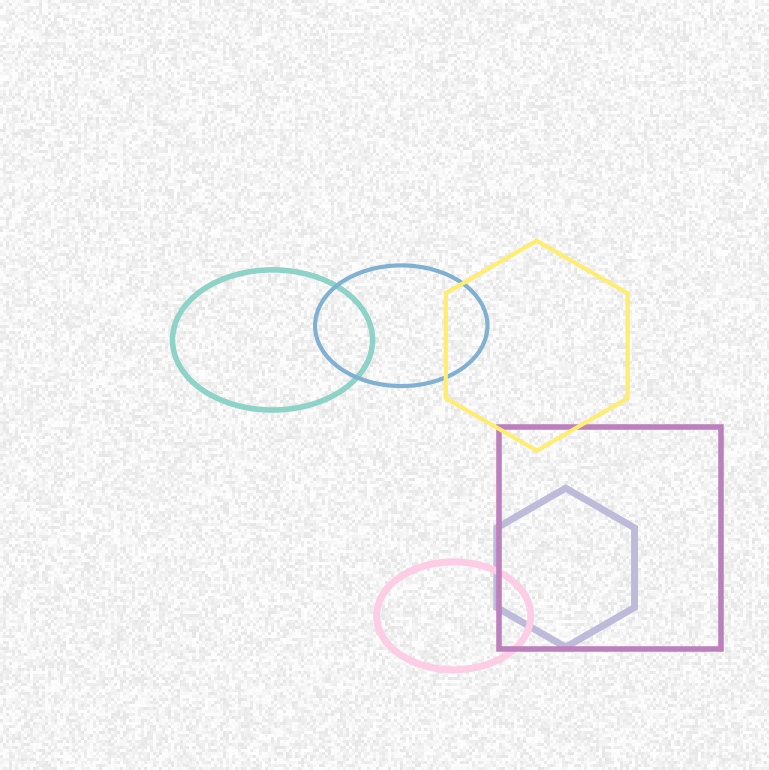[{"shape": "oval", "thickness": 2, "radius": 0.65, "center": [0.354, 0.559]}, {"shape": "hexagon", "thickness": 2.5, "radius": 0.52, "center": [0.735, 0.263]}, {"shape": "oval", "thickness": 1.5, "radius": 0.56, "center": [0.521, 0.577]}, {"shape": "oval", "thickness": 2.5, "radius": 0.5, "center": [0.589, 0.2]}, {"shape": "square", "thickness": 2, "radius": 0.72, "center": [0.792, 0.301]}, {"shape": "hexagon", "thickness": 1.5, "radius": 0.68, "center": [0.697, 0.551]}]